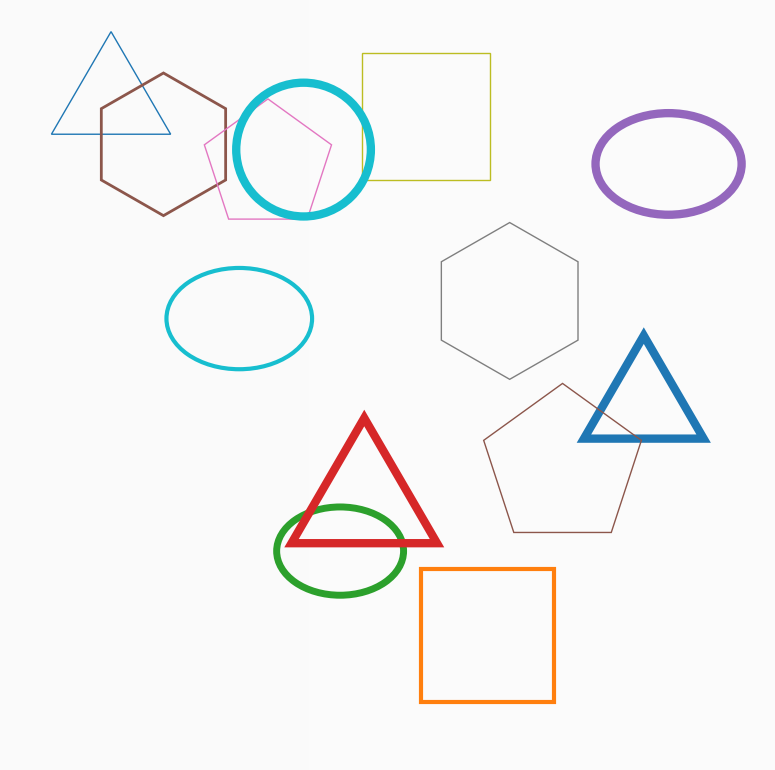[{"shape": "triangle", "thickness": 0.5, "radius": 0.44, "center": [0.143, 0.87]}, {"shape": "triangle", "thickness": 3, "radius": 0.45, "center": [0.831, 0.475]}, {"shape": "square", "thickness": 1.5, "radius": 0.43, "center": [0.629, 0.175]}, {"shape": "oval", "thickness": 2.5, "radius": 0.41, "center": [0.439, 0.284]}, {"shape": "triangle", "thickness": 3, "radius": 0.54, "center": [0.47, 0.349]}, {"shape": "oval", "thickness": 3, "radius": 0.47, "center": [0.863, 0.787]}, {"shape": "hexagon", "thickness": 1, "radius": 0.46, "center": [0.211, 0.813]}, {"shape": "pentagon", "thickness": 0.5, "radius": 0.53, "center": [0.726, 0.395]}, {"shape": "pentagon", "thickness": 0.5, "radius": 0.43, "center": [0.346, 0.785]}, {"shape": "hexagon", "thickness": 0.5, "radius": 0.51, "center": [0.658, 0.609]}, {"shape": "square", "thickness": 0.5, "radius": 0.41, "center": [0.55, 0.848]}, {"shape": "circle", "thickness": 3, "radius": 0.43, "center": [0.392, 0.806]}, {"shape": "oval", "thickness": 1.5, "radius": 0.47, "center": [0.309, 0.586]}]